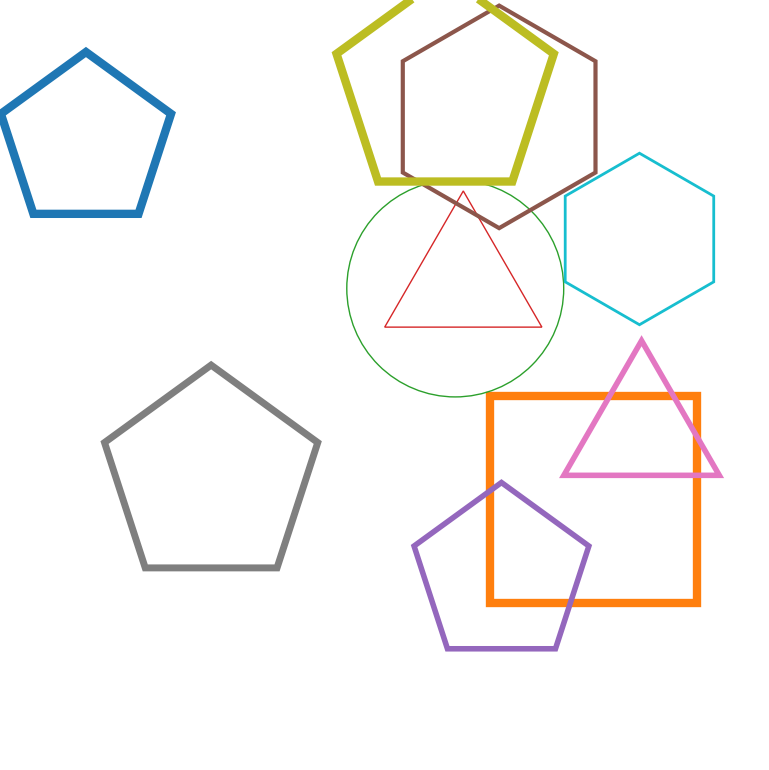[{"shape": "pentagon", "thickness": 3, "radius": 0.58, "center": [0.112, 0.816]}, {"shape": "square", "thickness": 3, "radius": 0.67, "center": [0.771, 0.352]}, {"shape": "circle", "thickness": 0.5, "radius": 0.7, "center": [0.591, 0.625]}, {"shape": "triangle", "thickness": 0.5, "radius": 0.59, "center": [0.602, 0.634]}, {"shape": "pentagon", "thickness": 2, "radius": 0.6, "center": [0.651, 0.254]}, {"shape": "hexagon", "thickness": 1.5, "radius": 0.72, "center": [0.648, 0.848]}, {"shape": "triangle", "thickness": 2, "radius": 0.58, "center": [0.833, 0.441]}, {"shape": "pentagon", "thickness": 2.5, "radius": 0.73, "center": [0.274, 0.38]}, {"shape": "pentagon", "thickness": 3, "radius": 0.74, "center": [0.578, 0.884]}, {"shape": "hexagon", "thickness": 1, "radius": 0.56, "center": [0.83, 0.69]}]